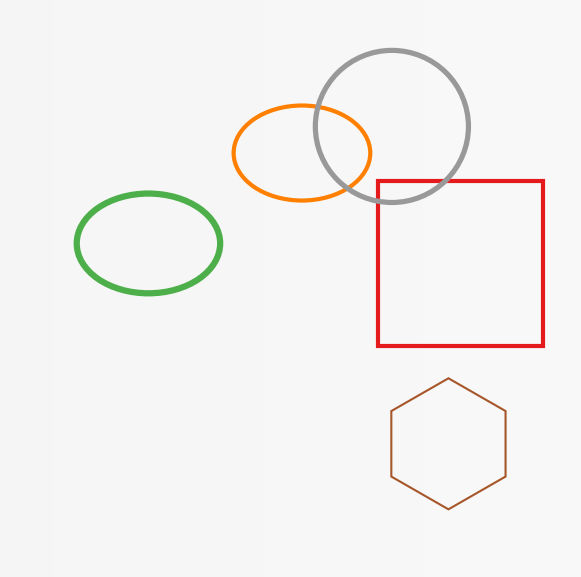[{"shape": "square", "thickness": 2, "radius": 0.71, "center": [0.792, 0.542]}, {"shape": "oval", "thickness": 3, "radius": 0.62, "center": [0.255, 0.578]}, {"shape": "oval", "thickness": 2, "radius": 0.59, "center": [0.519, 0.734]}, {"shape": "hexagon", "thickness": 1, "radius": 0.57, "center": [0.772, 0.231]}, {"shape": "circle", "thickness": 2.5, "radius": 0.66, "center": [0.674, 0.78]}]